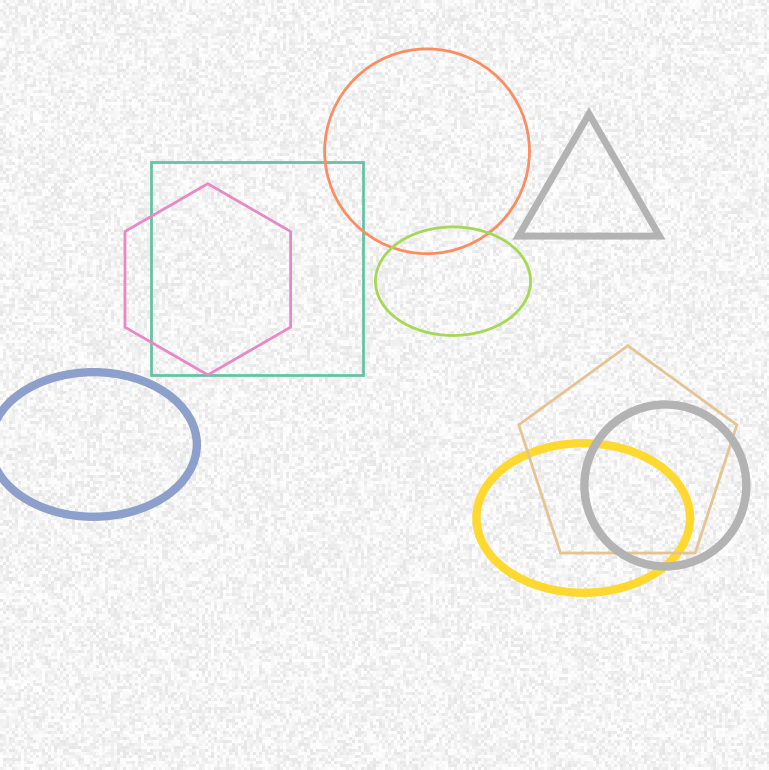[{"shape": "square", "thickness": 1, "radius": 0.69, "center": [0.334, 0.651]}, {"shape": "circle", "thickness": 1, "radius": 0.66, "center": [0.555, 0.804]}, {"shape": "oval", "thickness": 3, "radius": 0.67, "center": [0.121, 0.423]}, {"shape": "hexagon", "thickness": 1, "radius": 0.62, "center": [0.27, 0.637]}, {"shape": "oval", "thickness": 1, "radius": 0.5, "center": [0.588, 0.635]}, {"shape": "oval", "thickness": 3, "radius": 0.69, "center": [0.757, 0.327]}, {"shape": "pentagon", "thickness": 1, "radius": 0.74, "center": [0.815, 0.402]}, {"shape": "circle", "thickness": 3, "radius": 0.53, "center": [0.864, 0.37]}, {"shape": "triangle", "thickness": 2.5, "radius": 0.53, "center": [0.765, 0.746]}]